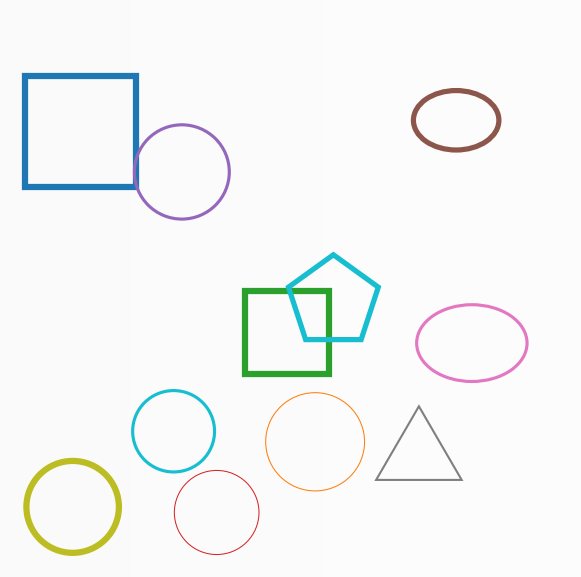[{"shape": "square", "thickness": 3, "radius": 0.48, "center": [0.138, 0.772]}, {"shape": "circle", "thickness": 0.5, "radius": 0.43, "center": [0.542, 0.234]}, {"shape": "square", "thickness": 3, "radius": 0.36, "center": [0.494, 0.423]}, {"shape": "circle", "thickness": 0.5, "radius": 0.36, "center": [0.373, 0.112]}, {"shape": "circle", "thickness": 1.5, "radius": 0.41, "center": [0.313, 0.701]}, {"shape": "oval", "thickness": 2.5, "radius": 0.37, "center": [0.785, 0.791]}, {"shape": "oval", "thickness": 1.5, "radius": 0.47, "center": [0.812, 0.405]}, {"shape": "triangle", "thickness": 1, "radius": 0.42, "center": [0.721, 0.211]}, {"shape": "circle", "thickness": 3, "radius": 0.4, "center": [0.125, 0.121]}, {"shape": "pentagon", "thickness": 2.5, "radius": 0.41, "center": [0.574, 0.477]}, {"shape": "circle", "thickness": 1.5, "radius": 0.35, "center": [0.299, 0.252]}]